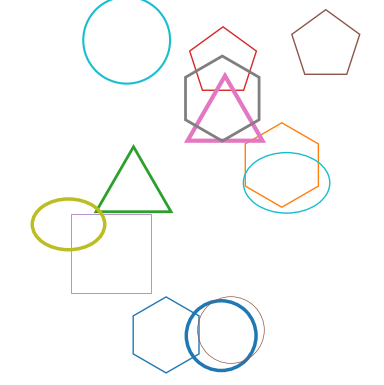[{"shape": "circle", "thickness": 2.5, "radius": 0.45, "center": [0.574, 0.128]}, {"shape": "hexagon", "thickness": 1, "radius": 0.49, "center": [0.431, 0.13]}, {"shape": "hexagon", "thickness": 1, "radius": 0.55, "center": [0.732, 0.571]}, {"shape": "triangle", "thickness": 2, "radius": 0.56, "center": [0.347, 0.506]}, {"shape": "pentagon", "thickness": 1, "radius": 0.46, "center": [0.579, 0.839]}, {"shape": "square", "thickness": 0.5, "radius": 0.52, "center": [0.288, 0.342]}, {"shape": "pentagon", "thickness": 1, "radius": 0.46, "center": [0.846, 0.882]}, {"shape": "circle", "thickness": 0.5, "radius": 0.43, "center": [0.6, 0.143]}, {"shape": "triangle", "thickness": 3, "radius": 0.56, "center": [0.584, 0.691]}, {"shape": "hexagon", "thickness": 2, "radius": 0.55, "center": [0.577, 0.744]}, {"shape": "oval", "thickness": 2.5, "radius": 0.47, "center": [0.178, 0.417]}, {"shape": "circle", "thickness": 1.5, "radius": 0.56, "center": [0.329, 0.896]}, {"shape": "oval", "thickness": 1, "radius": 0.56, "center": [0.744, 0.525]}]